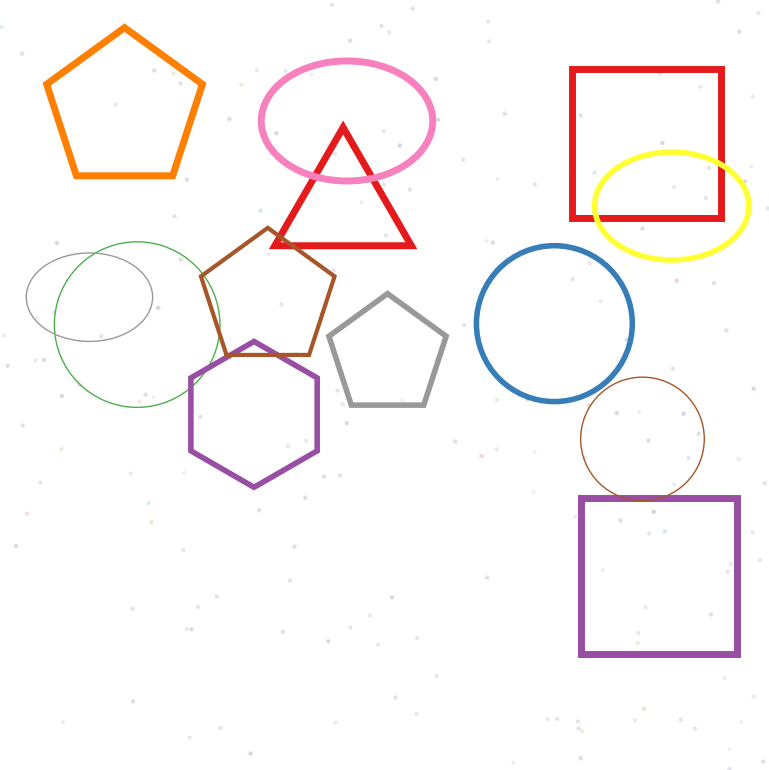[{"shape": "triangle", "thickness": 2.5, "radius": 0.51, "center": [0.446, 0.732]}, {"shape": "square", "thickness": 2.5, "radius": 0.48, "center": [0.84, 0.813]}, {"shape": "circle", "thickness": 2, "radius": 0.51, "center": [0.72, 0.58]}, {"shape": "circle", "thickness": 0.5, "radius": 0.54, "center": [0.178, 0.578]}, {"shape": "hexagon", "thickness": 2, "radius": 0.47, "center": [0.33, 0.462]}, {"shape": "square", "thickness": 2.5, "radius": 0.51, "center": [0.855, 0.252]}, {"shape": "pentagon", "thickness": 2.5, "radius": 0.53, "center": [0.162, 0.858]}, {"shape": "oval", "thickness": 2, "radius": 0.5, "center": [0.872, 0.732]}, {"shape": "pentagon", "thickness": 1.5, "radius": 0.46, "center": [0.348, 0.613]}, {"shape": "circle", "thickness": 0.5, "radius": 0.4, "center": [0.834, 0.43]}, {"shape": "oval", "thickness": 2.5, "radius": 0.56, "center": [0.451, 0.843]}, {"shape": "oval", "thickness": 0.5, "radius": 0.41, "center": [0.116, 0.614]}, {"shape": "pentagon", "thickness": 2, "radius": 0.4, "center": [0.503, 0.539]}]